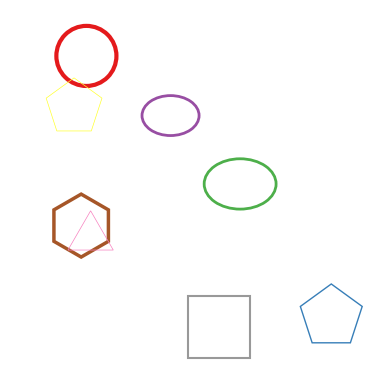[{"shape": "circle", "thickness": 3, "radius": 0.39, "center": [0.224, 0.855]}, {"shape": "pentagon", "thickness": 1, "radius": 0.42, "center": [0.86, 0.178]}, {"shape": "oval", "thickness": 2, "radius": 0.47, "center": [0.624, 0.522]}, {"shape": "oval", "thickness": 2, "radius": 0.37, "center": [0.443, 0.7]}, {"shape": "pentagon", "thickness": 0.5, "radius": 0.38, "center": [0.192, 0.722]}, {"shape": "hexagon", "thickness": 2.5, "radius": 0.41, "center": [0.211, 0.414]}, {"shape": "triangle", "thickness": 0.5, "radius": 0.34, "center": [0.235, 0.385]}, {"shape": "square", "thickness": 1.5, "radius": 0.4, "center": [0.569, 0.152]}]